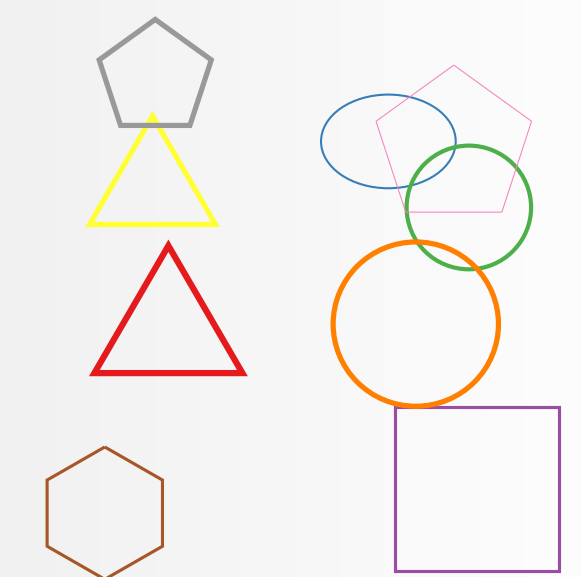[{"shape": "triangle", "thickness": 3, "radius": 0.74, "center": [0.29, 0.427]}, {"shape": "oval", "thickness": 1, "radius": 0.58, "center": [0.668, 0.754]}, {"shape": "circle", "thickness": 2, "radius": 0.54, "center": [0.807, 0.64]}, {"shape": "square", "thickness": 1.5, "radius": 0.71, "center": [0.821, 0.153]}, {"shape": "circle", "thickness": 2.5, "radius": 0.71, "center": [0.715, 0.438]}, {"shape": "triangle", "thickness": 2.5, "radius": 0.63, "center": [0.262, 0.673]}, {"shape": "hexagon", "thickness": 1.5, "radius": 0.57, "center": [0.18, 0.111]}, {"shape": "pentagon", "thickness": 0.5, "radius": 0.7, "center": [0.781, 0.746]}, {"shape": "pentagon", "thickness": 2.5, "radius": 0.51, "center": [0.267, 0.864]}]